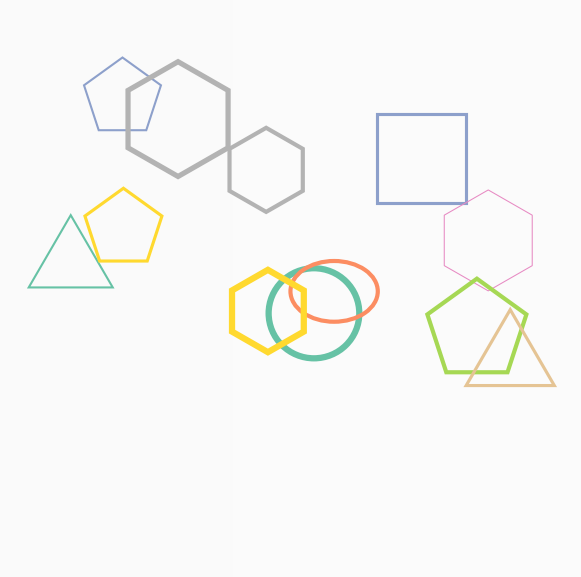[{"shape": "triangle", "thickness": 1, "radius": 0.42, "center": [0.122, 0.543]}, {"shape": "circle", "thickness": 3, "radius": 0.39, "center": [0.54, 0.457]}, {"shape": "oval", "thickness": 2, "radius": 0.38, "center": [0.575, 0.495]}, {"shape": "pentagon", "thickness": 1, "radius": 0.35, "center": [0.211, 0.83]}, {"shape": "square", "thickness": 1.5, "radius": 0.38, "center": [0.725, 0.724]}, {"shape": "hexagon", "thickness": 0.5, "radius": 0.44, "center": [0.84, 0.583]}, {"shape": "pentagon", "thickness": 2, "radius": 0.45, "center": [0.82, 0.427]}, {"shape": "pentagon", "thickness": 1.5, "radius": 0.35, "center": [0.212, 0.603]}, {"shape": "hexagon", "thickness": 3, "radius": 0.36, "center": [0.461, 0.461]}, {"shape": "triangle", "thickness": 1.5, "radius": 0.44, "center": [0.878, 0.375]}, {"shape": "hexagon", "thickness": 2.5, "radius": 0.5, "center": [0.306, 0.793]}, {"shape": "hexagon", "thickness": 2, "radius": 0.36, "center": [0.458, 0.705]}]